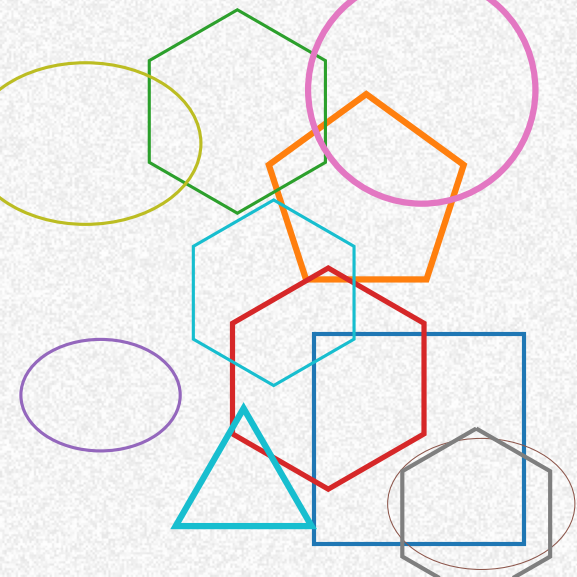[{"shape": "square", "thickness": 2, "radius": 0.91, "center": [0.725, 0.238]}, {"shape": "pentagon", "thickness": 3, "radius": 0.89, "center": [0.634, 0.659]}, {"shape": "hexagon", "thickness": 1.5, "radius": 0.88, "center": [0.411, 0.806]}, {"shape": "hexagon", "thickness": 2.5, "radius": 0.96, "center": [0.568, 0.344]}, {"shape": "oval", "thickness": 1.5, "radius": 0.69, "center": [0.174, 0.315]}, {"shape": "oval", "thickness": 0.5, "radius": 0.81, "center": [0.833, 0.127]}, {"shape": "circle", "thickness": 3, "radius": 0.98, "center": [0.73, 0.843]}, {"shape": "hexagon", "thickness": 2, "radius": 0.74, "center": [0.825, 0.109]}, {"shape": "oval", "thickness": 1.5, "radius": 1.0, "center": [0.148, 0.751]}, {"shape": "hexagon", "thickness": 1.5, "radius": 0.8, "center": [0.474, 0.492]}, {"shape": "triangle", "thickness": 3, "radius": 0.68, "center": [0.422, 0.156]}]